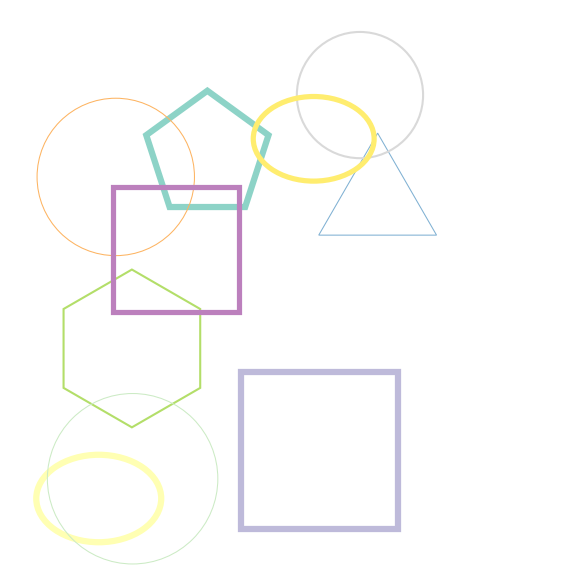[{"shape": "pentagon", "thickness": 3, "radius": 0.56, "center": [0.359, 0.731]}, {"shape": "oval", "thickness": 3, "radius": 0.54, "center": [0.171, 0.136]}, {"shape": "square", "thickness": 3, "radius": 0.68, "center": [0.554, 0.219]}, {"shape": "triangle", "thickness": 0.5, "radius": 0.59, "center": [0.654, 0.651]}, {"shape": "circle", "thickness": 0.5, "radius": 0.68, "center": [0.2, 0.693]}, {"shape": "hexagon", "thickness": 1, "radius": 0.68, "center": [0.228, 0.396]}, {"shape": "circle", "thickness": 1, "radius": 0.55, "center": [0.623, 0.835]}, {"shape": "square", "thickness": 2.5, "radius": 0.54, "center": [0.305, 0.567]}, {"shape": "circle", "thickness": 0.5, "radius": 0.74, "center": [0.23, 0.17]}, {"shape": "oval", "thickness": 2.5, "radius": 0.52, "center": [0.543, 0.759]}]